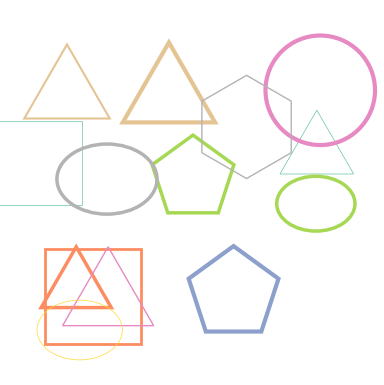[{"shape": "square", "thickness": 0.5, "radius": 0.55, "center": [0.104, 0.576]}, {"shape": "triangle", "thickness": 0.5, "radius": 0.55, "center": [0.823, 0.603]}, {"shape": "square", "thickness": 2, "radius": 0.62, "center": [0.242, 0.23]}, {"shape": "triangle", "thickness": 2.5, "radius": 0.53, "center": [0.198, 0.254]}, {"shape": "pentagon", "thickness": 3, "radius": 0.61, "center": [0.607, 0.238]}, {"shape": "triangle", "thickness": 1, "radius": 0.68, "center": [0.281, 0.222]}, {"shape": "circle", "thickness": 3, "radius": 0.71, "center": [0.832, 0.766]}, {"shape": "oval", "thickness": 2.5, "radius": 0.51, "center": [0.82, 0.471]}, {"shape": "pentagon", "thickness": 2.5, "radius": 0.56, "center": [0.501, 0.537]}, {"shape": "oval", "thickness": 0.5, "radius": 0.55, "center": [0.207, 0.143]}, {"shape": "triangle", "thickness": 1.5, "radius": 0.64, "center": [0.174, 0.756]}, {"shape": "triangle", "thickness": 3, "radius": 0.69, "center": [0.439, 0.751]}, {"shape": "hexagon", "thickness": 1, "radius": 0.67, "center": [0.64, 0.67]}, {"shape": "oval", "thickness": 2.5, "radius": 0.65, "center": [0.278, 0.535]}]